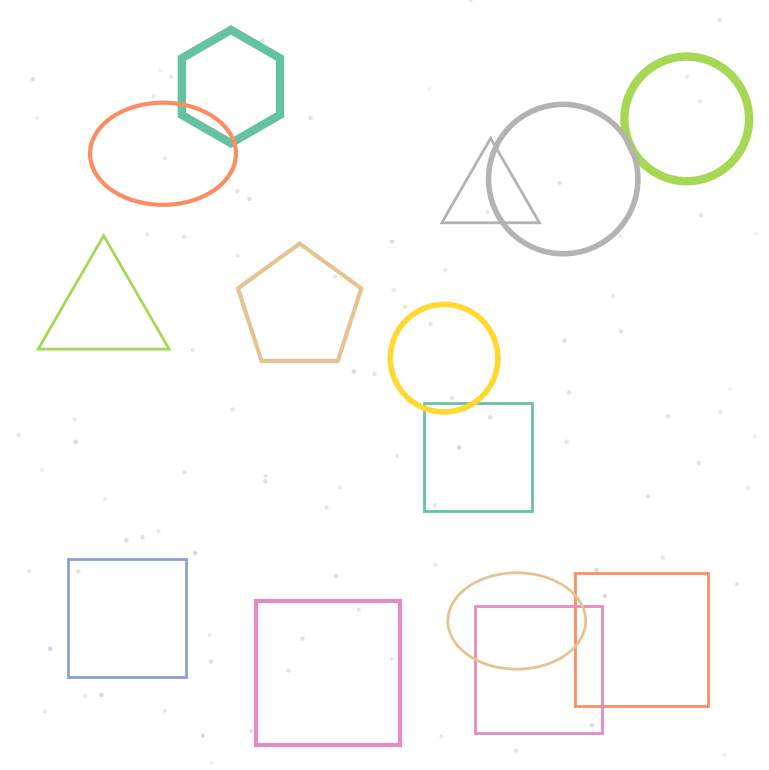[{"shape": "square", "thickness": 1, "radius": 0.35, "center": [0.621, 0.406]}, {"shape": "hexagon", "thickness": 3, "radius": 0.37, "center": [0.3, 0.888]}, {"shape": "square", "thickness": 1, "radius": 0.43, "center": [0.833, 0.169]}, {"shape": "oval", "thickness": 1.5, "radius": 0.47, "center": [0.212, 0.8]}, {"shape": "square", "thickness": 1, "radius": 0.38, "center": [0.165, 0.197]}, {"shape": "square", "thickness": 1.5, "radius": 0.47, "center": [0.426, 0.126]}, {"shape": "square", "thickness": 1, "radius": 0.41, "center": [0.699, 0.13]}, {"shape": "circle", "thickness": 3, "radius": 0.4, "center": [0.892, 0.846]}, {"shape": "triangle", "thickness": 1, "radius": 0.49, "center": [0.135, 0.596]}, {"shape": "circle", "thickness": 2, "radius": 0.35, "center": [0.577, 0.535]}, {"shape": "oval", "thickness": 1, "radius": 0.45, "center": [0.671, 0.194]}, {"shape": "pentagon", "thickness": 1.5, "radius": 0.42, "center": [0.389, 0.599]}, {"shape": "triangle", "thickness": 1, "radius": 0.37, "center": [0.637, 0.747]}, {"shape": "circle", "thickness": 2, "radius": 0.49, "center": [0.731, 0.767]}]